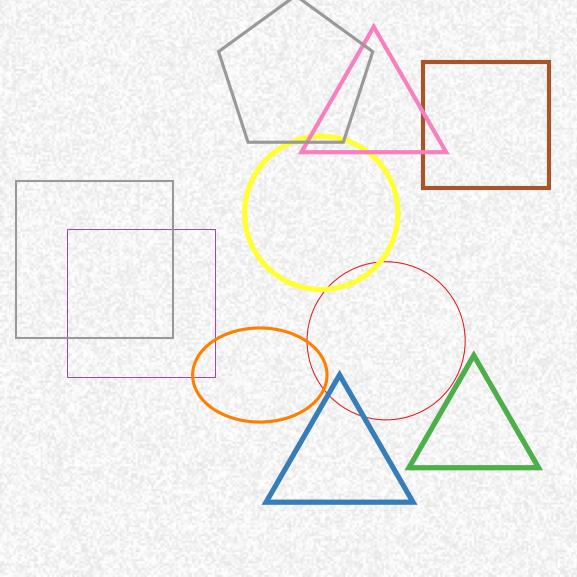[{"shape": "circle", "thickness": 0.5, "radius": 0.68, "center": [0.669, 0.409]}, {"shape": "triangle", "thickness": 2.5, "radius": 0.73, "center": [0.588, 0.203]}, {"shape": "triangle", "thickness": 2.5, "radius": 0.65, "center": [0.82, 0.254]}, {"shape": "square", "thickness": 0.5, "radius": 0.64, "center": [0.244, 0.474]}, {"shape": "oval", "thickness": 1.5, "radius": 0.58, "center": [0.45, 0.35]}, {"shape": "circle", "thickness": 2.5, "radius": 0.66, "center": [0.556, 0.63]}, {"shape": "square", "thickness": 2, "radius": 0.55, "center": [0.842, 0.783]}, {"shape": "triangle", "thickness": 2, "radius": 0.72, "center": [0.647, 0.808]}, {"shape": "pentagon", "thickness": 1.5, "radius": 0.7, "center": [0.512, 0.866]}, {"shape": "square", "thickness": 1, "radius": 0.68, "center": [0.164, 0.55]}]